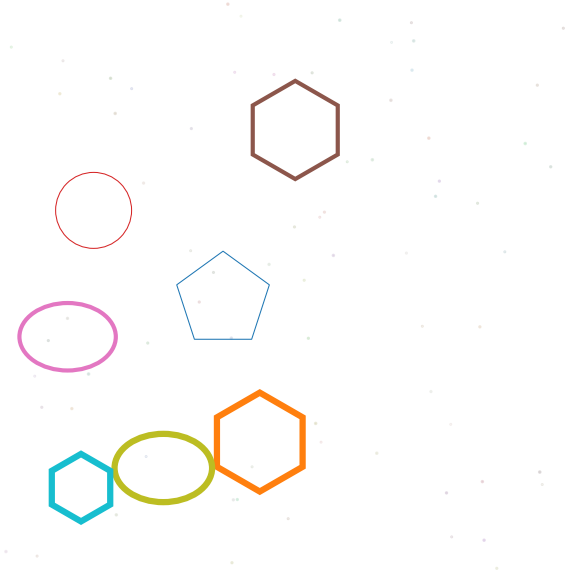[{"shape": "pentagon", "thickness": 0.5, "radius": 0.42, "center": [0.386, 0.48]}, {"shape": "hexagon", "thickness": 3, "radius": 0.43, "center": [0.45, 0.234]}, {"shape": "circle", "thickness": 0.5, "radius": 0.33, "center": [0.162, 0.635]}, {"shape": "hexagon", "thickness": 2, "radius": 0.42, "center": [0.511, 0.774]}, {"shape": "oval", "thickness": 2, "radius": 0.42, "center": [0.117, 0.416]}, {"shape": "oval", "thickness": 3, "radius": 0.42, "center": [0.283, 0.189]}, {"shape": "hexagon", "thickness": 3, "radius": 0.29, "center": [0.14, 0.155]}]